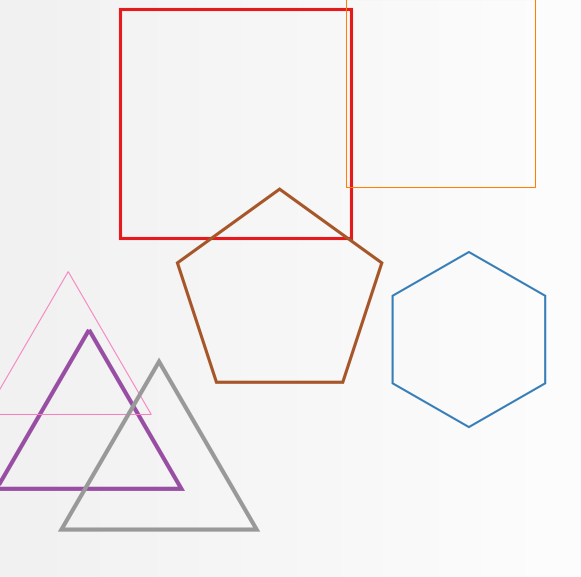[{"shape": "square", "thickness": 1.5, "radius": 0.99, "center": [0.405, 0.786]}, {"shape": "hexagon", "thickness": 1, "radius": 0.76, "center": [0.807, 0.411]}, {"shape": "triangle", "thickness": 2, "radius": 0.92, "center": [0.153, 0.244]}, {"shape": "square", "thickness": 0.5, "radius": 0.81, "center": [0.758, 0.838]}, {"shape": "pentagon", "thickness": 1.5, "radius": 0.92, "center": [0.481, 0.487]}, {"shape": "triangle", "thickness": 0.5, "radius": 0.82, "center": [0.117, 0.364]}, {"shape": "triangle", "thickness": 2, "radius": 0.97, "center": [0.274, 0.179]}]